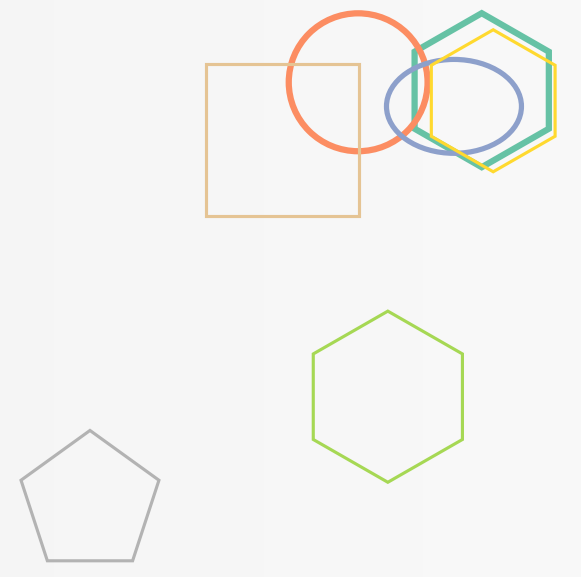[{"shape": "hexagon", "thickness": 3, "radius": 0.67, "center": [0.829, 0.843]}, {"shape": "circle", "thickness": 3, "radius": 0.6, "center": [0.616, 0.857]}, {"shape": "oval", "thickness": 2.5, "radius": 0.58, "center": [0.781, 0.815]}, {"shape": "hexagon", "thickness": 1.5, "radius": 0.74, "center": [0.667, 0.312]}, {"shape": "hexagon", "thickness": 1.5, "radius": 0.61, "center": [0.849, 0.825]}, {"shape": "square", "thickness": 1.5, "radius": 0.66, "center": [0.486, 0.757]}, {"shape": "pentagon", "thickness": 1.5, "radius": 0.62, "center": [0.155, 0.129]}]